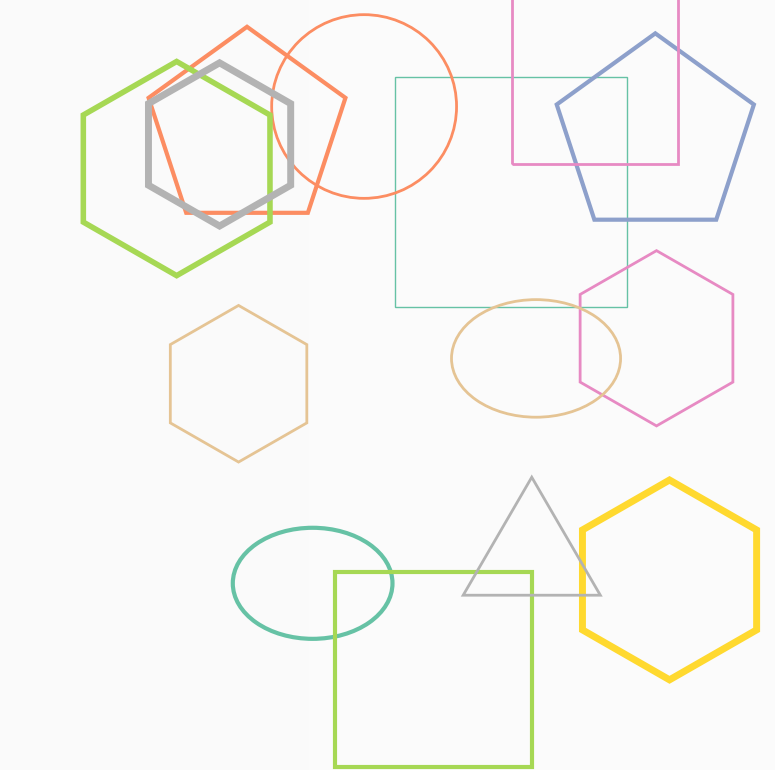[{"shape": "square", "thickness": 0.5, "radius": 0.75, "center": [0.659, 0.751]}, {"shape": "oval", "thickness": 1.5, "radius": 0.52, "center": [0.403, 0.242]}, {"shape": "circle", "thickness": 1, "radius": 0.6, "center": [0.47, 0.862]}, {"shape": "pentagon", "thickness": 1.5, "radius": 0.67, "center": [0.319, 0.832]}, {"shape": "pentagon", "thickness": 1.5, "radius": 0.67, "center": [0.846, 0.823]}, {"shape": "square", "thickness": 1, "radius": 0.54, "center": [0.768, 0.894]}, {"shape": "hexagon", "thickness": 1, "radius": 0.57, "center": [0.847, 0.561]}, {"shape": "hexagon", "thickness": 2, "radius": 0.7, "center": [0.228, 0.781]}, {"shape": "square", "thickness": 1.5, "radius": 0.64, "center": [0.559, 0.131]}, {"shape": "hexagon", "thickness": 2.5, "radius": 0.65, "center": [0.864, 0.247]}, {"shape": "oval", "thickness": 1, "radius": 0.55, "center": [0.692, 0.535]}, {"shape": "hexagon", "thickness": 1, "radius": 0.51, "center": [0.308, 0.502]}, {"shape": "triangle", "thickness": 1, "radius": 0.51, "center": [0.686, 0.278]}, {"shape": "hexagon", "thickness": 2.5, "radius": 0.53, "center": [0.283, 0.812]}]